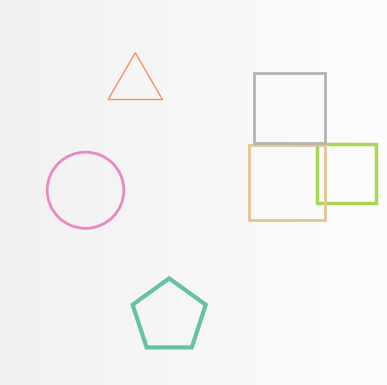[{"shape": "pentagon", "thickness": 3, "radius": 0.5, "center": [0.437, 0.178]}, {"shape": "triangle", "thickness": 1, "radius": 0.4, "center": [0.349, 0.782]}, {"shape": "circle", "thickness": 2, "radius": 0.49, "center": [0.221, 0.506]}, {"shape": "square", "thickness": 2.5, "radius": 0.39, "center": [0.894, 0.549]}, {"shape": "square", "thickness": 2, "radius": 0.49, "center": [0.74, 0.525]}, {"shape": "square", "thickness": 2, "radius": 0.46, "center": [0.747, 0.719]}]